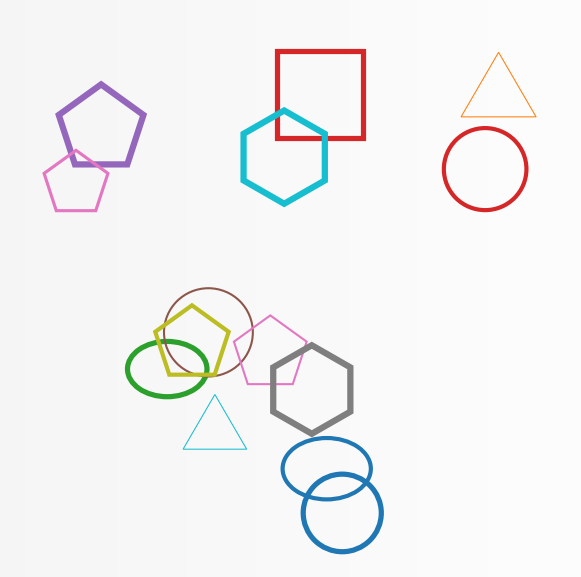[{"shape": "oval", "thickness": 2, "radius": 0.38, "center": [0.562, 0.188]}, {"shape": "circle", "thickness": 2.5, "radius": 0.34, "center": [0.589, 0.111]}, {"shape": "triangle", "thickness": 0.5, "radius": 0.37, "center": [0.858, 0.834]}, {"shape": "oval", "thickness": 2.5, "radius": 0.34, "center": [0.288, 0.36]}, {"shape": "square", "thickness": 2.5, "radius": 0.37, "center": [0.55, 0.836]}, {"shape": "circle", "thickness": 2, "radius": 0.36, "center": [0.835, 0.706]}, {"shape": "pentagon", "thickness": 3, "radius": 0.38, "center": [0.174, 0.776]}, {"shape": "circle", "thickness": 1, "radius": 0.38, "center": [0.359, 0.424]}, {"shape": "pentagon", "thickness": 1, "radius": 0.33, "center": [0.465, 0.387]}, {"shape": "pentagon", "thickness": 1.5, "radius": 0.29, "center": [0.131, 0.681]}, {"shape": "hexagon", "thickness": 3, "radius": 0.38, "center": [0.536, 0.325]}, {"shape": "pentagon", "thickness": 2, "radius": 0.33, "center": [0.33, 0.404]}, {"shape": "hexagon", "thickness": 3, "radius": 0.4, "center": [0.489, 0.727]}, {"shape": "triangle", "thickness": 0.5, "radius": 0.32, "center": [0.37, 0.253]}]